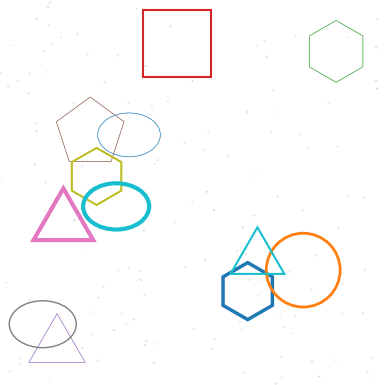[{"shape": "hexagon", "thickness": 2.5, "radius": 0.37, "center": [0.643, 0.244]}, {"shape": "oval", "thickness": 0.5, "radius": 0.41, "center": [0.335, 0.65]}, {"shape": "circle", "thickness": 2, "radius": 0.48, "center": [0.788, 0.298]}, {"shape": "hexagon", "thickness": 0.5, "radius": 0.4, "center": [0.873, 0.867]}, {"shape": "square", "thickness": 1.5, "radius": 0.44, "center": [0.46, 0.886]}, {"shape": "triangle", "thickness": 0.5, "radius": 0.42, "center": [0.148, 0.101]}, {"shape": "pentagon", "thickness": 0.5, "radius": 0.46, "center": [0.234, 0.655]}, {"shape": "triangle", "thickness": 3, "radius": 0.45, "center": [0.165, 0.421]}, {"shape": "oval", "thickness": 1, "radius": 0.44, "center": [0.111, 0.158]}, {"shape": "hexagon", "thickness": 1.5, "radius": 0.37, "center": [0.251, 0.542]}, {"shape": "triangle", "thickness": 1.5, "radius": 0.4, "center": [0.669, 0.329]}, {"shape": "oval", "thickness": 3, "radius": 0.43, "center": [0.302, 0.464]}]